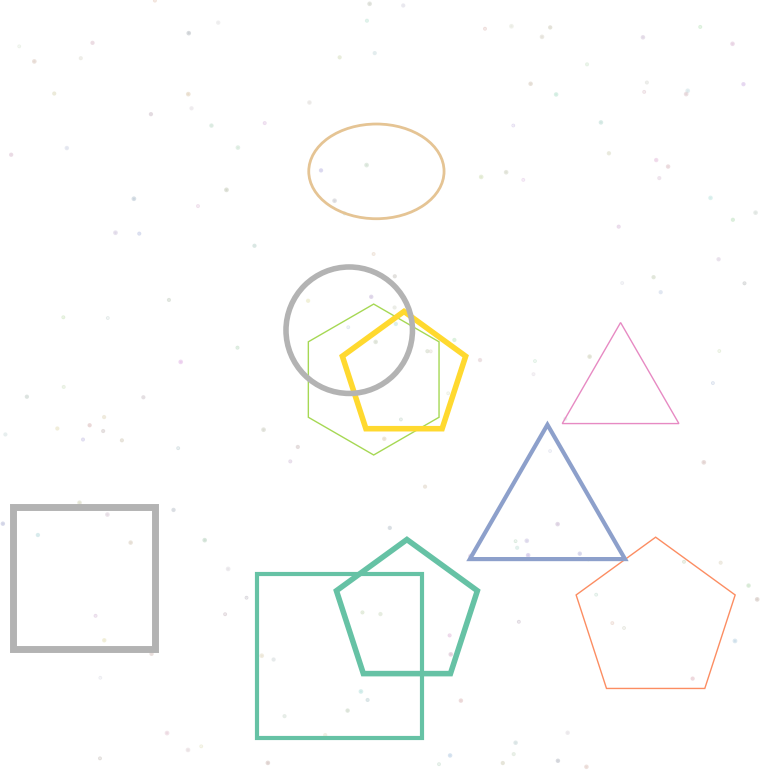[{"shape": "pentagon", "thickness": 2, "radius": 0.48, "center": [0.528, 0.203]}, {"shape": "square", "thickness": 1.5, "radius": 0.53, "center": [0.441, 0.148]}, {"shape": "pentagon", "thickness": 0.5, "radius": 0.54, "center": [0.851, 0.194]}, {"shape": "triangle", "thickness": 1.5, "radius": 0.58, "center": [0.711, 0.332]}, {"shape": "triangle", "thickness": 0.5, "radius": 0.44, "center": [0.806, 0.494]}, {"shape": "hexagon", "thickness": 0.5, "radius": 0.49, "center": [0.485, 0.507]}, {"shape": "pentagon", "thickness": 2, "radius": 0.42, "center": [0.525, 0.511]}, {"shape": "oval", "thickness": 1, "radius": 0.44, "center": [0.489, 0.777]}, {"shape": "circle", "thickness": 2, "radius": 0.41, "center": [0.454, 0.571]}, {"shape": "square", "thickness": 2.5, "radius": 0.46, "center": [0.109, 0.249]}]